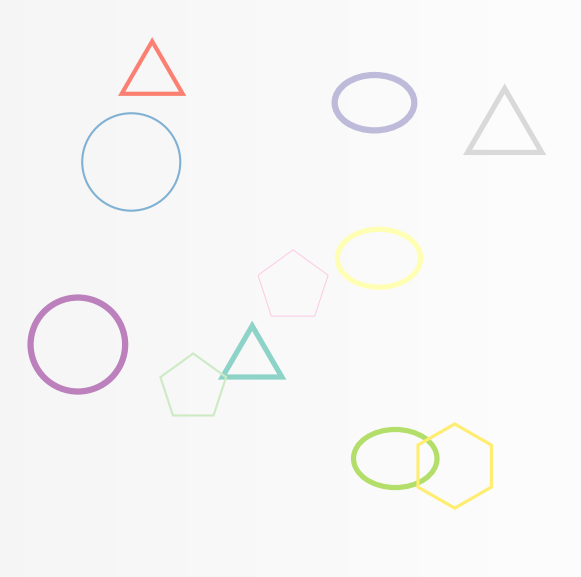[{"shape": "triangle", "thickness": 2.5, "radius": 0.29, "center": [0.434, 0.376]}, {"shape": "oval", "thickness": 2.5, "radius": 0.36, "center": [0.652, 0.552]}, {"shape": "oval", "thickness": 3, "radius": 0.34, "center": [0.644, 0.821]}, {"shape": "triangle", "thickness": 2, "radius": 0.3, "center": [0.262, 0.867]}, {"shape": "circle", "thickness": 1, "radius": 0.42, "center": [0.226, 0.719]}, {"shape": "oval", "thickness": 2.5, "radius": 0.36, "center": [0.68, 0.205]}, {"shape": "pentagon", "thickness": 0.5, "radius": 0.32, "center": [0.504, 0.503]}, {"shape": "triangle", "thickness": 2.5, "radius": 0.37, "center": [0.868, 0.772]}, {"shape": "circle", "thickness": 3, "radius": 0.41, "center": [0.134, 0.403]}, {"shape": "pentagon", "thickness": 1, "radius": 0.3, "center": [0.332, 0.328]}, {"shape": "hexagon", "thickness": 1.5, "radius": 0.36, "center": [0.782, 0.192]}]